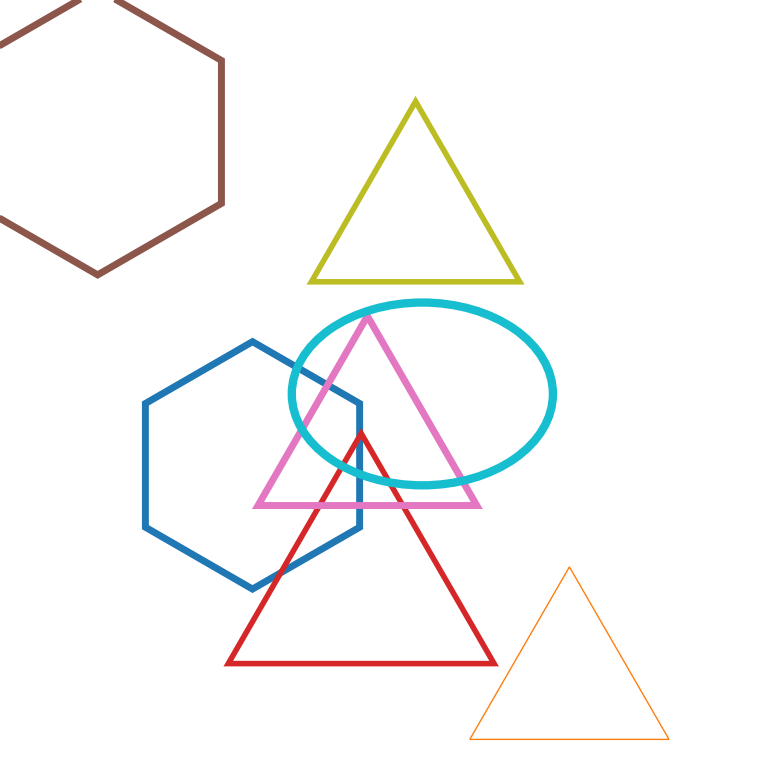[{"shape": "hexagon", "thickness": 2.5, "radius": 0.8, "center": [0.328, 0.396]}, {"shape": "triangle", "thickness": 0.5, "radius": 0.75, "center": [0.739, 0.114]}, {"shape": "triangle", "thickness": 2, "radius": 1.0, "center": [0.469, 0.238]}, {"shape": "hexagon", "thickness": 2.5, "radius": 0.93, "center": [0.127, 0.829]}, {"shape": "triangle", "thickness": 2.5, "radius": 0.82, "center": [0.477, 0.425]}, {"shape": "triangle", "thickness": 2, "radius": 0.78, "center": [0.54, 0.712]}, {"shape": "oval", "thickness": 3, "radius": 0.85, "center": [0.549, 0.488]}]